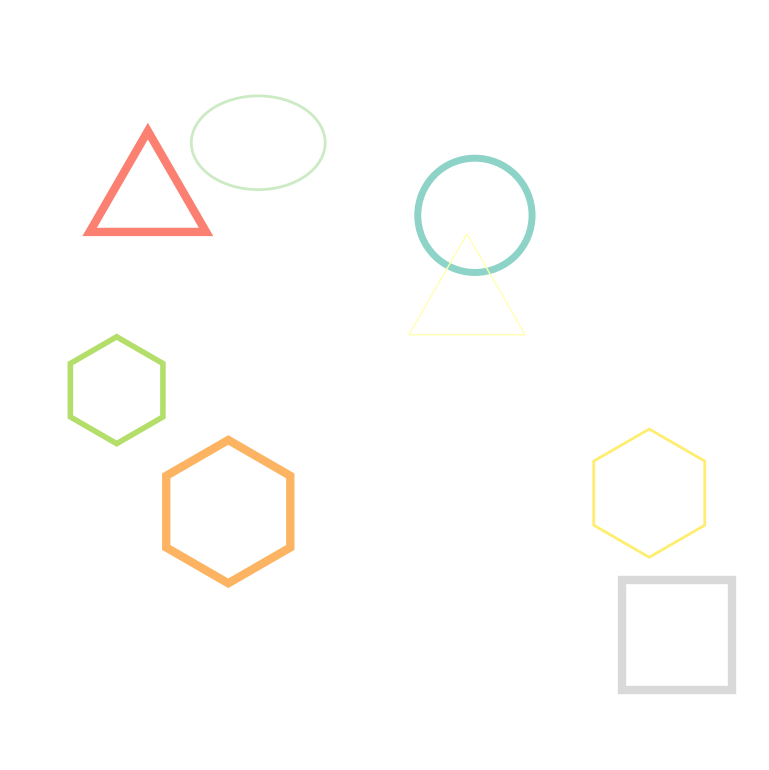[{"shape": "circle", "thickness": 2.5, "radius": 0.37, "center": [0.617, 0.72]}, {"shape": "triangle", "thickness": 0.5, "radius": 0.44, "center": [0.606, 0.609]}, {"shape": "triangle", "thickness": 3, "radius": 0.44, "center": [0.192, 0.742]}, {"shape": "hexagon", "thickness": 3, "radius": 0.47, "center": [0.296, 0.336]}, {"shape": "hexagon", "thickness": 2, "radius": 0.35, "center": [0.151, 0.493]}, {"shape": "square", "thickness": 3, "radius": 0.36, "center": [0.879, 0.175]}, {"shape": "oval", "thickness": 1, "radius": 0.43, "center": [0.335, 0.815]}, {"shape": "hexagon", "thickness": 1, "radius": 0.42, "center": [0.843, 0.36]}]